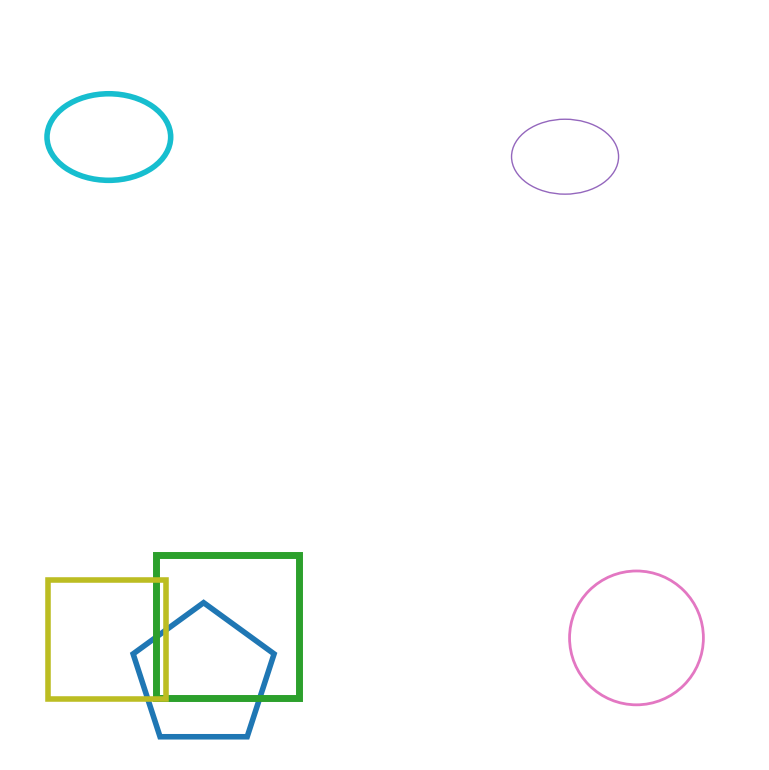[{"shape": "pentagon", "thickness": 2, "radius": 0.48, "center": [0.264, 0.121]}, {"shape": "square", "thickness": 2.5, "radius": 0.46, "center": [0.296, 0.186]}, {"shape": "oval", "thickness": 0.5, "radius": 0.35, "center": [0.734, 0.797]}, {"shape": "circle", "thickness": 1, "radius": 0.43, "center": [0.827, 0.172]}, {"shape": "square", "thickness": 2, "radius": 0.38, "center": [0.139, 0.169]}, {"shape": "oval", "thickness": 2, "radius": 0.4, "center": [0.141, 0.822]}]